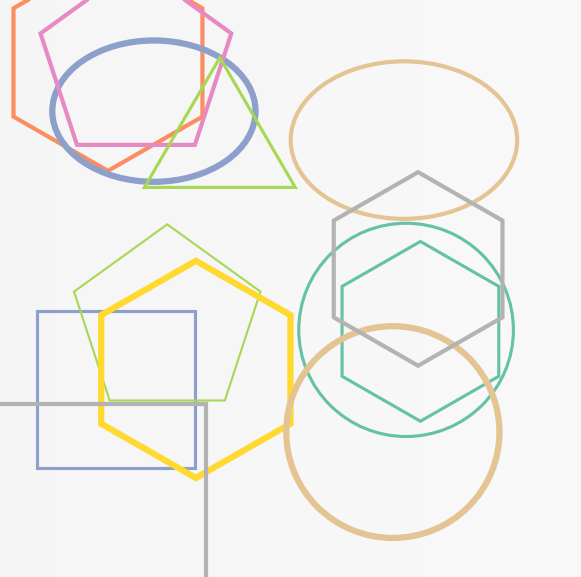[{"shape": "circle", "thickness": 1.5, "radius": 0.92, "center": [0.699, 0.428]}, {"shape": "hexagon", "thickness": 1.5, "radius": 0.78, "center": [0.723, 0.425]}, {"shape": "hexagon", "thickness": 2, "radius": 0.94, "center": [0.186, 0.891]}, {"shape": "square", "thickness": 1.5, "radius": 0.68, "center": [0.199, 0.325]}, {"shape": "oval", "thickness": 3, "radius": 0.87, "center": [0.265, 0.807]}, {"shape": "pentagon", "thickness": 2, "radius": 0.86, "center": [0.234, 0.888]}, {"shape": "pentagon", "thickness": 1, "radius": 0.84, "center": [0.288, 0.442]}, {"shape": "triangle", "thickness": 1.5, "radius": 0.75, "center": [0.378, 0.75]}, {"shape": "hexagon", "thickness": 3, "radius": 0.94, "center": [0.337, 0.359]}, {"shape": "circle", "thickness": 3, "radius": 0.92, "center": [0.676, 0.251]}, {"shape": "oval", "thickness": 2, "radius": 0.97, "center": [0.695, 0.757]}, {"shape": "hexagon", "thickness": 2, "radius": 0.84, "center": [0.719, 0.533]}, {"shape": "square", "thickness": 2, "radius": 0.92, "center": [0.172, 0.116]}]